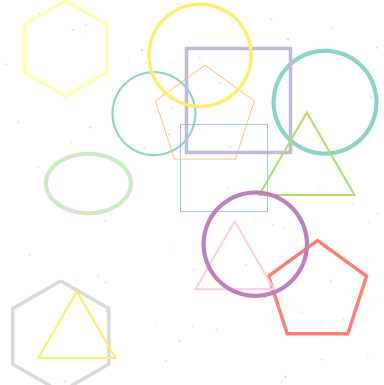[{"shape": "circle", "thickness": 1.5, "radius": 0.54, "center": [0.4, 0.705]}, {"shape": "circle", "thickness": 3, "radius": 0.67, "center": [0.844, 0.735]}, {"shape": "hexagon", "thickness": 2.5, "radius": 0.62, "center": [0.17, 0.874]}, {"shape": "square", "thickness": 2.5, "radius": 0.68, "center": [0.618, 0.74]}, {"shape": "pentagon", "thickness": 2.5, "radius": 0.67, "center": [0.825, 0.241]}, {"shape": "square", "thickness": 0.5, "radius": 0.57, "center": [0.581, 0.565]}, {"shape": "pentagon", "thickness": 0.5, "radius": 0.67, "center": [0.532, 0.696]}, {"shape": "triangle", "thickness": 1.5, "radius": 0.71, "center": [0.797, 0.565]}, {"shape": "triangle", "thickness": 1.5, "radius": 0.59, "center": [0.61, 0.308]}, {"shape": "hexagon", "thickness": 2.5, "radius": 0.72, "center": [0.158, 0.126]}, {"shape": "circle", "thickness": 3, "radius": 0.67, "center": [0.663, 0.366]}, {"shape": "oval", "thickness": 3, "radius": 0.55, "center": [0.23, 0.523]}, {"shape": "triangle", "thickness": 1.5, "radius": 0.58, "center": [0.2, 0.128]}, {"shape": "circle", "thickness": 2.5, "radius": 0.66, "center": [0.52, 0.856]}]